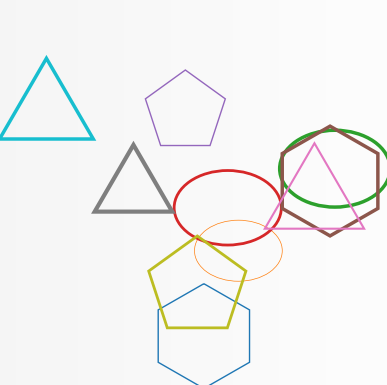[{"shape": "hexagon", "thickness": 1, "radius": 0.68, "center": [0.526, 0.127]}, {"shape": "oval", "thickness": 0.5, "radius": 0.57, "center": [0.615, 0.349]}, {"shape": "oval", "thickness": 2.5, "radius": 0.71, "center": [0.864, 0.562]}, {"shape": "oval", "thickness": 2, "radius": 0.69, "center": [0.588, 0.46]}, {"shape": "pentagon", "thickness": 1, "radius": 0.54, "center": [0.478, 0.71]}, {"shape": "hexagon", "thickness": 2.5, "radius": 0.71, "center": [0.852, 0.53]}, {"shape": "triangle", "thickness": 1.5, "radius": 0.74, "center": [0.811, 0.48]}, {"shape": "triangle", "thickness": 3, "radius": 0.58, "center": [0.344, 0.508]}, {"shape": "pentagon", "thickness": 2, "radius": 0.66, "center": [0.509, 0.255]}, {"shape": "triangle", "thickness": 2.5, "radius": 0.7, "center": [0.12, 0.709]}]